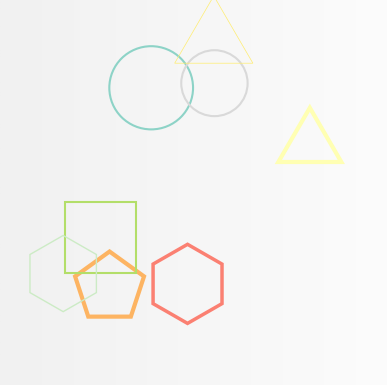[{"shape": "circle", "thickness": 1.5, "radius": 0.54, "center": [0.39, 0.772]}, {"shape": "triangle", "thickness": 3, "radius": 0.47, "center": [0.8, 0.626]}, {"shape": "hexagon", "thickness": 2.5, "radius": 0.51, "center": [0.484, 0.263]}, {"shape": "pentagon", "thickness": 3, "radius": 0.47, "center": [0.283, 0.253]}, {"shape": "square", "thickness": 1.5, "radius": 0.46, "center": [0.26, 0.383]}, {"shape": "circle", "thickness": 1.5, "radius": 0.43, "center": [0.553, 0.784]}, {"shape": "hexagon", "thickness": 1, "radius": 0.49, "center": [0.163, 0.289]}, {"shape": "triangle", "thickness": 0.5, "radius": 0.58, "center": [0.552, 0.894]}]